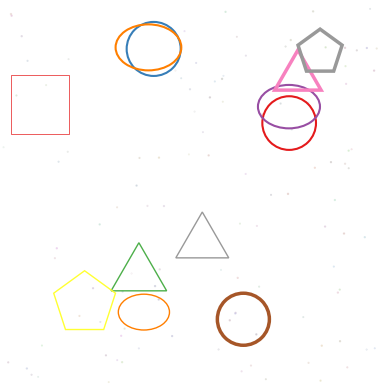[{"shape": "square", "thickness": 0.5, "radius": 0.38, "center": [0.104, 0.728]}, {"shape": "circle", "thickness": 1.5, "radius": 0.35, "center": [0.751, 0.68]}, {"shape": "circle", "thickness": 1.5, "radius": 0.35, "center": [0.399, 0.873]}, {"shape": "triangle", "thickness": 1, "radius": 0.42, "center": [0.361, 0.286]}, {"shape": "oval", "thickness": 1.5, "radius": 0.4, "center": [0.751, 0.723]}, {"shape": "oval", "thickness": 1.5, "radius": 0.43, "center": [0.386, 0.877]}, {"shape": "oval", "thickness": 1, "radius": 0.33, "center": [0.374, 0.189]}, {"shape": "pentagon", "thickness": 1, "radius": 0.42, "center": [0.22, 0.212]}, {"shape": "circle", "thickness": 2.5, "radius": 0.34, "center": [0.632, 0.171]}, {"shape": "triangle", "thickness": 2.5, "radius": 0.35, "center": [0.774, 0.801]}, {"shape": "triangle", "thickness": 1, "radius": 0.4, "center": [0.525, 0.37]}, {"shape": "pentagon", "thickness": 2.5, "radius": 0.3, "center": [0.831, 0.864]}]